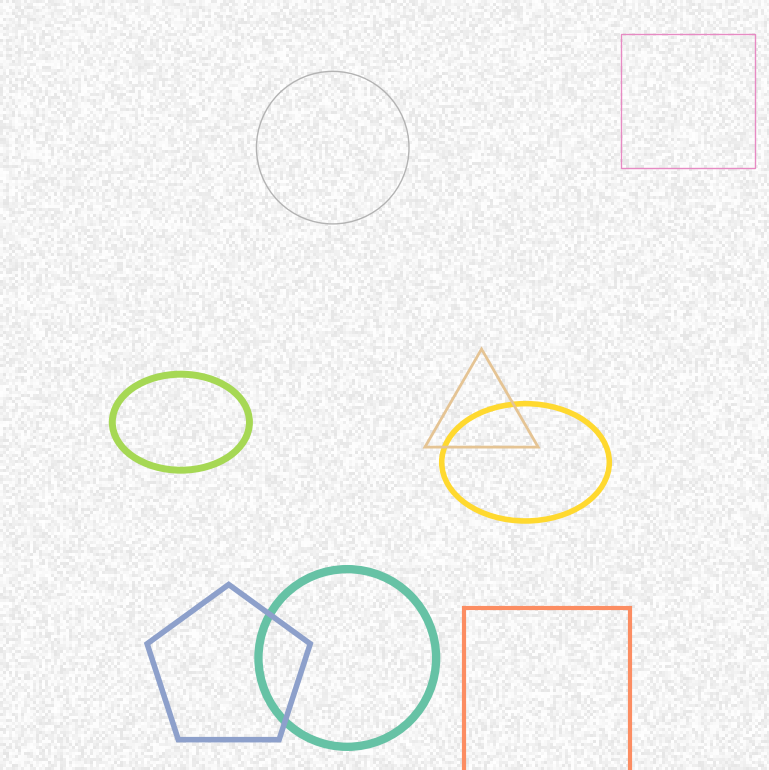[{"shape": "circle", "thickness": 3, "radius": 0.58, "center": [0.451, 0.145]}, {"shape": "square", "thickness": 1.5, "radius": 0.54, "center": [0.71, 0.103]}, {"shape": "pentagon", "thickness": 2, "radius": 0.56, "center": [0.297, 0.129]}, {"shape": "square", "thickness": 0.5, "radius": 0.44, "center": [0.894, 0.869]}, {"shape": "oval", "thickness": 2.5, "radius": 0.45, "center": [0.235, 0.452]}, {"shape": "oval", "thickness": 2, "radius": 0.54, "center": [0.682, 0.4]}, {"shape": "triangle", "thickness": 1, "radius": 0.42, "center": [0.625, 0.462]}, {"shape": "circle", "thickness": 0.5, "radius": 0.5, "center": [0.432, 0.808]}]